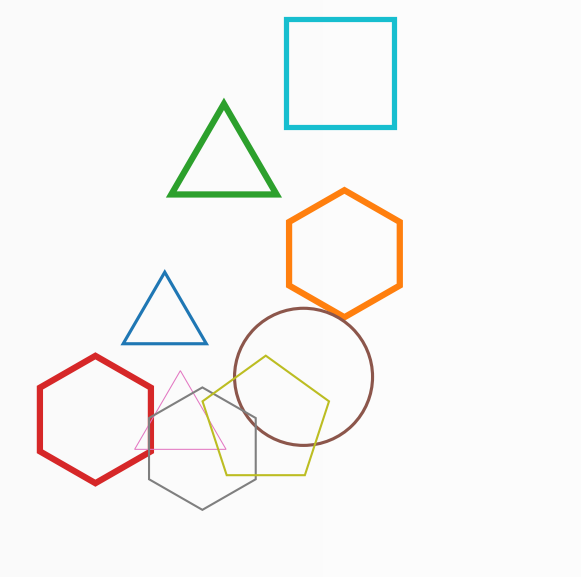[{"shape": "triangle", "thickness": 1.5, "radius": 0.41, "center": [0.283, 0.445]}, {"shape": "hexagon", "thickness": 3, "radius": 0.55, "center": [0.593, 0.56]}, {"shape": "triangle", "thickness": 3, "radius": 0.52, "center": [0.385, 0.715]}, {"shape": "hexagon", "thickness": 3, "radius": 0.55, "center": [0.164, 0.273]}, {"shape": "circle", "thickness": 1.5, "radius": 0.59, "center": [0.522, 0.347]}, {"shape": "triangle", "thickness": 0.5, "radius": 0.45, "center": [0.31, 0.266]}, {"shape": "hexagon", "thickness": 1, "radius": 0.53, "center": [0.348, 0.222]}, {"shape": "pentagon", "thickness": 1, "radius": 0.57, "center": [0.457, 0.269]}, {"shape": "square", "thickness": 2.5, "radius": 0.47, "center": [0.585, 0.873]}]